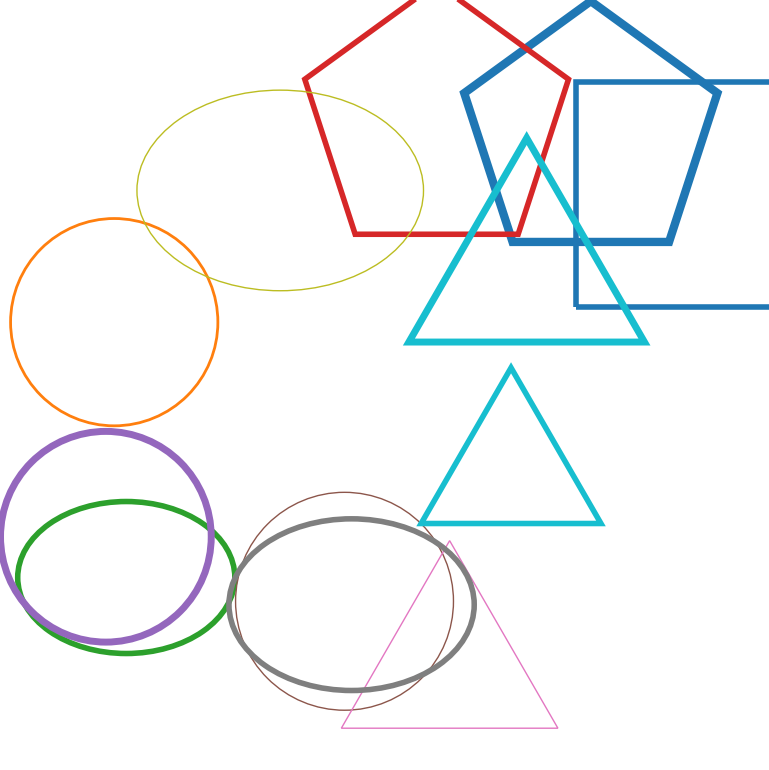[{"shape": "square", "thickness": 2, "radius": 0.73, "center": [0.894, 0.747]}, {"shape": "pentagon", "thickness": 3, "radius": 0.86, "center": [0.767, 0.826]}, {"shape": "circle", "thickness": 1, "radius": 0.67, "center": [0.148, 0.582]}, {"shape": "oval", "thickness": 2, "radius": 0.7, "center": [0.164, 0.25]}, {"shape": "pentagon", "thickness": 2, "radius": 0.9, "center": [0.567, 0.841]}, {"shape": "circle", "thickness": 2.5, "radius": 0.68, "center": [0.138, 0.303]}, {"shape": "circle", "thickness": 0.5, "radius": 0.71, "center": [0.447, 0.219]}, {"shape": "triangle", "thickness": 0.5, "radius": 0.81, "center": [0.584, 0.135]}, {"shape": "oval", "thickness": 2, "radius": 0.8, "center": [0.457, 0.215]}, {"shape": "oval", "thickness": 0.5, "radius": 0.93, "center": [0.364, 0.753]}, {"shape": "triangle", "thickness": 2, "radius": 0.67, "center": [0.664, 0.388]}, {"shape": "triangle", "thickness": 2.5, "radius": 0.88, "center": [0.684, 0.644]}]